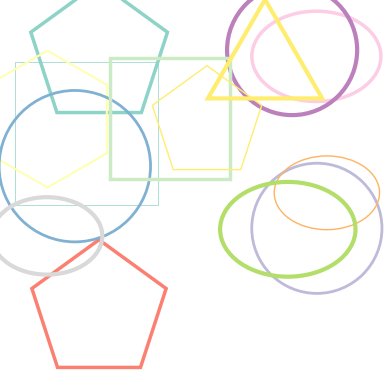[{"shape": "pentagon", "thickness": 2.5, "radius": 0.93, "center": [0.258, 0.859]}, {"shape": "square", "thickness": 0.5, "radius": 0.93, "center": [0.224, 0.654]}, {"shape": "hexagon", "thickness": 1.5, "radius": 0.89, "center": [0.123, 0.691]}, {"shape": "circle", "thickness": 2, "radius": 0.85, "center": [0.823, 0.407]}, {"shape": "pentagon", "thickness": 2.5, "radius": 0.92, "center": [0.257, 0.194]}, {"shape": "circle", "thickness": 2, "radius": 0.98, "center": [0.194, 0.568]}, {"shape": "oval", "thickness": 1, "radius": 0.68, "center": [0.849, 0.499]}, {"shape": "oval", "thickness": 3, "radius": 0.88, "center": [0.748, 0.404]}, {"shape": "oval", "thickness": 2.5, "radius": 0.84, "center": [0.822, 0.854]}, {"shape": "oval", "thickness": 3, "radius": 0.72, "center": [0.122, 0.387]}, {"shape": "circle", "thickness": 3, "radius": 0.84, "center": [0.759, 0.87]}, {"shape": "square", "thickness": 2.5, "radius": 0.78, "center": [0.441, 0.692]}, {"shape": "pentagon", "thickness": 1, "radius": 0.75, "center": [0.538, 0.68]}, {"shape": "triangle", "thickness": 3, "radius": 0.86, "center": [0.688, 0.83]}]